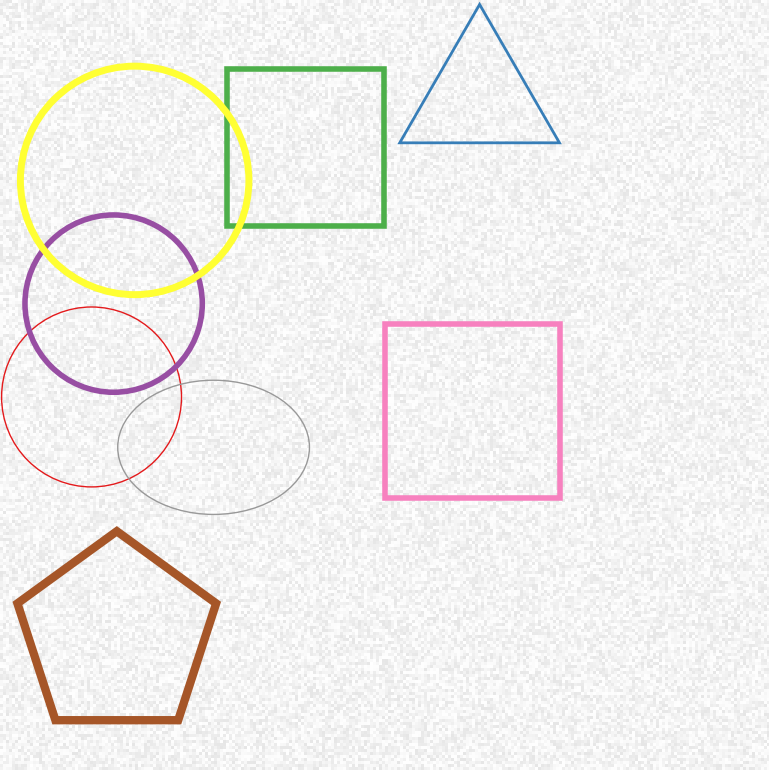[{"shape": "circle", "thickness": 0.5, "radius": 0.58, "center": [0.119, 0.484]}, {"shape": "triangle", "thickness": 1, "radius": 0.6, "center": [0.623, 0.874]}, {"shape": "square", "thickness": 2, "radius": 0.51, "center": [0.396, 0.809]}, {"shape": "circle", "thickness": 2, "radius": 0.58, "center": [0.148, 0.606]}, {"shape": "circle", "thickness": 2.5, "radius": 0.74, "center": [0.175, 0.766]}, {"shape": "pentagon", "thickness": 3, "radius": 0.68, "center": [0.152, 0.174]}, {"shape": "square", "thickness": 2, "radius": 0.57, "center": [0.613, 0.466]}, {"shape": "oval", "thickness": 0.5, "radius": 0.62, "center": [0.277, 0.419]}]